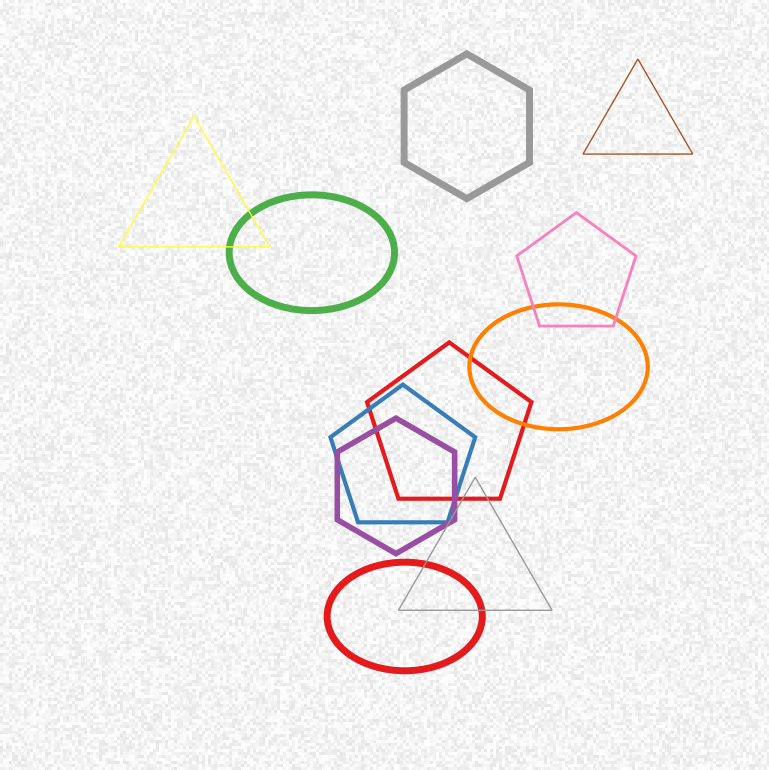[{"shape": "oval", "thickness": 2.5, "radius": 0.5, "center": [0.526, 0.199]}, {"shape": "pentagon", "thickness": 1.5, "radius": 0.56, "center": [0.583, 0.443]}, {"shape": "pentagon", "thickness": 1.5, "radius": 0.49, "center": [0.523, 0.402]}, {"shape": "oval", "thickness": 2.5, "radius": 0.54, "center": [0.405, 0.672]}, {"shape": "hexagon", "thickness": 2, "radius": 0.44, "center": [0.514, 0.369]}, {"shape": "oval", "thickness": 1.5, "radius": 0.58, "center": [0.725, 0.524]}, {"shape": "triangle", "thickness": 0.5, "radius": 0.57, "center": [0.252, 0.736]}, {"shape": "triangle", "thickness": 0.5, "radius": 0.41, "center": [0.828, 0.841]}, {"shape": "pentagon", "thickness": 1, "radius": 0.41, "center": [0.749, 0.642]}, {"shape": "hexagon", "thickness": 2.5, "radius": 0.47, "center": [0.606, 0.836]}, {"shape": "triangle", "thickness": 0.5, "radius": 0.58, "center": [0.617, 0.265]}]